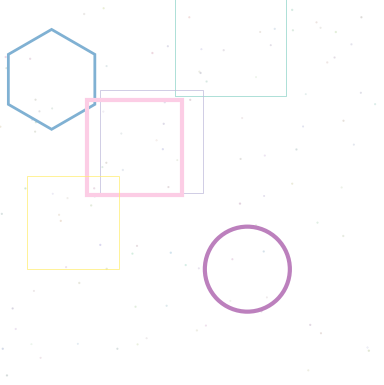[{"shape": "square", "thickness": 0.5, "radius": 0.72, "center": [0.598, 0.896]}, {"shape": "square", "thickness": 0.5, "radius": 0.67, "center": [0.394, 0.633]}, {"shape": "hexagon", "thickness": 2, "radius": 0.65, "center": [0.134, 0.794]}, {"shape": "square", "thickness": 3, "radius": 0.62, "center": [0.349, 0.617]}, {"shape": "circle", "thickness": 3, "radius": 0.55, "center": [0.642, 0.301]}, {"shape": "square", "thickness": 0.5, "radius": 0.6, "center": [0.189, 0.422]}]